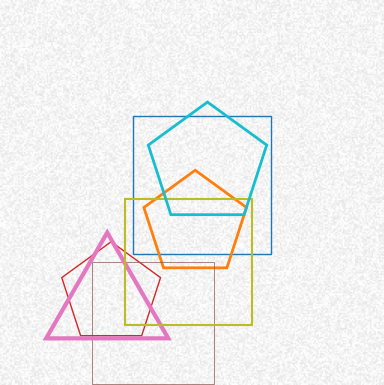[{"shape": "square", "thickness": 1, "radius": 0.9, "center": [0.525, 0.521]}, {"shape": "pentagon", "thickness": 2, "radius": 0.7, "center": [0.507, 0.418]}, {"shape": "pentagon", "thickness": 1, "radius": 0.67, "center": [0.289, 0.237]}, {"shape": "square", "thickness": 0.5, "radius": 0.79, "center": [0.397, 0.161]}, {"shape": "triangle", "thickness": 3, "radius": 0.92, "center": [0.278, 0.213]}, {"shape": "square", "thickness": 1.5, "radius": 0.82, "center": [0.49, 0.319]}, {"shape": "pentagon", "thickness": 2, "radius": 0.81, "center": [0.539, 0.573]}]